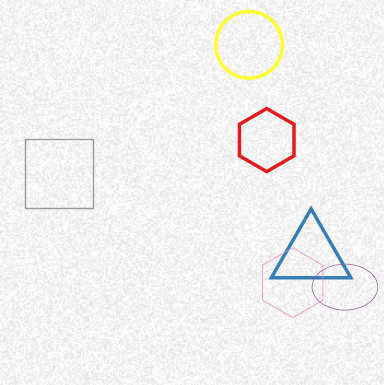[{"shape": "hexagon", "thickness": 2.5, "radius": 0.41, "center": [0.693, 0.636]}, {"shape": "triangle", "thickness": 2.5, "radius": 0.6, "center": [0.808, 0.338]}, {"shape": "oval", "thickness": 0.5, "radius": 0.43, "center": [0.896, 0.254]}, {"shape": "circle", "thickness": 2.5, "radius": 0.43, "center": [0.647, 0.884]}, {"shape": "hexagon", "thickness": 0.5, "radius": 0.45, "center": [0.76, 0.266]}, {"shape": "square", "thickness": 1, "radius": 0.45, "center": [0.153, 0.55]}]